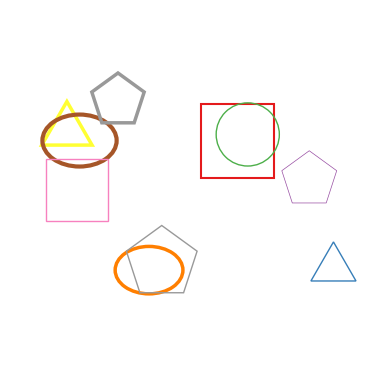[{"shape": "square", "thickness": 1.5, "radius": 0.48, "center": [0.616, 0.633]}, {"shape": "triangle", "thickness": 1, "radius": 0.34, "center": [0.866, 0.304]}, {"shape": "circle", "thickness": 1, "radius": 0.41, "center": [0.644, 0.651]}, {"shape": "pentagon", "thickness": 0.5, "radius": 0.37, "center": [0.803, 0.533]}, {"shape": "oval", "thickness": 2.5, "radius": 0.44, "center": [0.387, 0.298]}, {"shape": "triangle", "thickness": 2.5, "radius": 0.38, "center": [0.174, 0.661]}, {"shape": "oval", "thickness": 3, "radius": 0.48, "center": [0.207, 0.635]}, {"shape": "square", "thickness": 1, "radius": 0.4, "center": [0.2, 0.506]}, {"shape": "pentagon", "thickness": 1, "radius": 0.48, "center": [0.42, 0.318]}, {"shape": "pentagon", "thickness": 2.5, "radius": 0.36, "center": [0.306, 0.739]}]